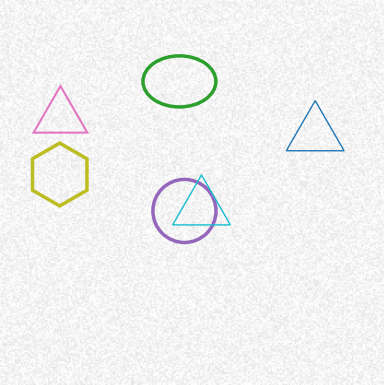[{"shape": "triangle", "thickness": 1, "radius": 0.43, "center": [0.819, 0.652]}, {"shape": "oval", "thickness": 2.5, "radius": 0.47, "center": [0.466, 0.789]}, {"shape": "circle", "thickness": 2.5, "radius": 0.41, "center": [0.479, 0.452]}, {"shape": "triangle", "thickness": 1.5, "radius": 0.4, "center": [0.157, 0.696]}, {"shape": "hexagon", "thickness": 2.5, "radius": 0.41, "center": [0.155, 0.547]}, {"shape": "triangle", "thickness": 1, "radius": 0.43, "center": [0.523, 0.459]}]